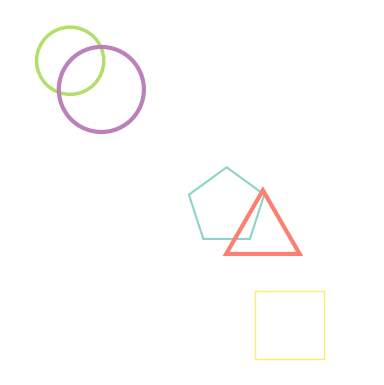[{"shape": "pentagon", "thickness": 1.5, "radius": 0.51, "center": [0.589, 0.463]}, {"shape": "triangle", "thickness": 3, "radius": 0.55, "center": [0.683, 0.396]}, {"shape": "circle", "thickness": 2.5, "radius": 0.44, "center": [0.182, 0.842]}, {"shape": "circle", "thickness": 3, "radius": 0.55, "center": [0.263, 0.768]}, {"shape": "square", "thickness": 1, "radius": 0.44, "center": [0.751, 0.156]}]